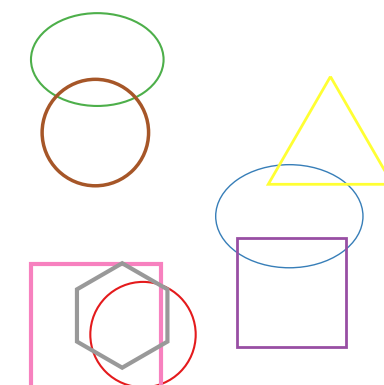[{"shape": "circle", "thickness": 1.5, "radius": 0.68, "center": [0.371, 0.131]}, {"shape": "oval", "thickness": 1, "radius": 0.96, "center": [0.752, 0.438]}, {"shape": "oval", "thickness": 1.5, "radius": 0.86, "center": [0.253, 0.845]}, {"shape": "square", "thickness": 2, "radius": 0.71, "center": [0.757, 0.241]}, {"shape": "triangle", "thickness": 2, "radius": 0.93, "center": [0.858, 0.615]}, {"shape": "circle", "thickness": 2.5, "radius": 0.69, "center": [0.248, 0.656]}, {"shape": "square", "thickness": 3, "radius": 0.84, "center": [0.25, 0.145]}, {"shape": "hexagon", "thickness": 3, "radius": 0.68, "center": [0.317, 0.181]}]